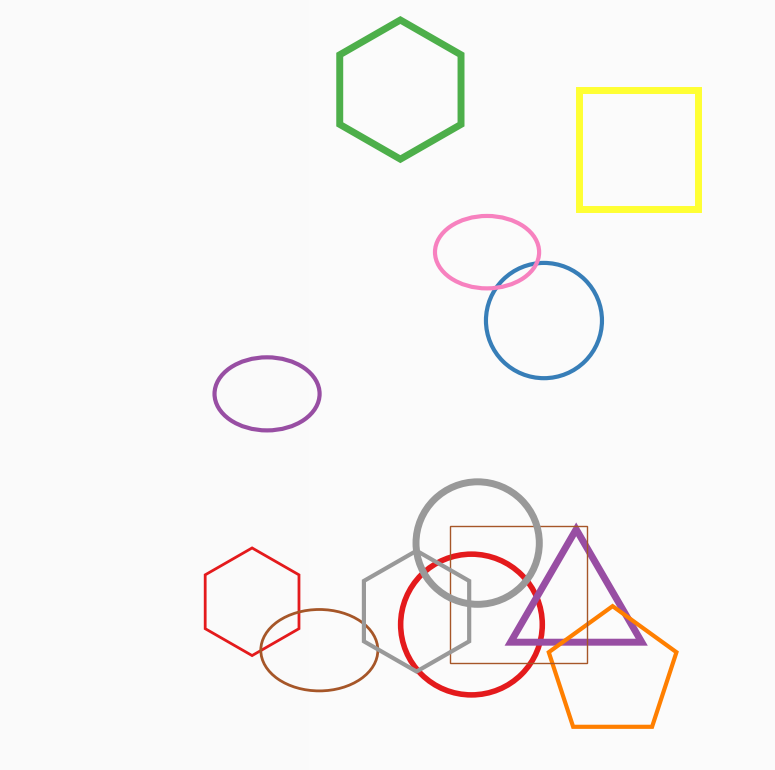[{"shape": "hexagon", "thickness": 1, "radius": 0.35, "center": [0.325, 0.218]}, {"shape": "circle", "thickness": 2, "radius": 0.46, "center": [0.608, 0.189]}, {"shape": "circle", "thickness": 1.5, "radius": 0.37, "center": [0.702, 0.584]}, {"shape": "hexagon", "thickness": 2.5, "radius": 0.45, "center": [0.517, 0.884]}, {"shape": "triangle", "thickness": 2.5, "radius": 0.49, "center": [0.743, 0.215]}, {"shape": "oval", "thickness": 1.5, "radius": 0.34, "center": [0.345, 0.488]}, {"shape": "pentagon", "thickness": 1.5, "radius": 0.43, "center": [0.79, 0.126]}, {"shape": "square", "thickness": 2.5, "radius": 0.39, "center": [0.824, 0.805]}, {"shape": "square", "thickness": 0.5, "radius": 0.44, "center": [0.669, 0.228]}, {"shape": "oval", "thickness": 1, "radius": 0.38, "center": [0.412, 0.156]}, {"shape": "oval", "thickness": 1.5, "radius": 0.34, "center": [0.628, 0.673]}, {"shape": "circle", "thickness": 2.5, "radius": 0.4, "center": [0.616, 0.295]}, {"shape": "hexagon", "thickness": 1.5, "radius": 0.39, "center": [0.537, 0.206]}]